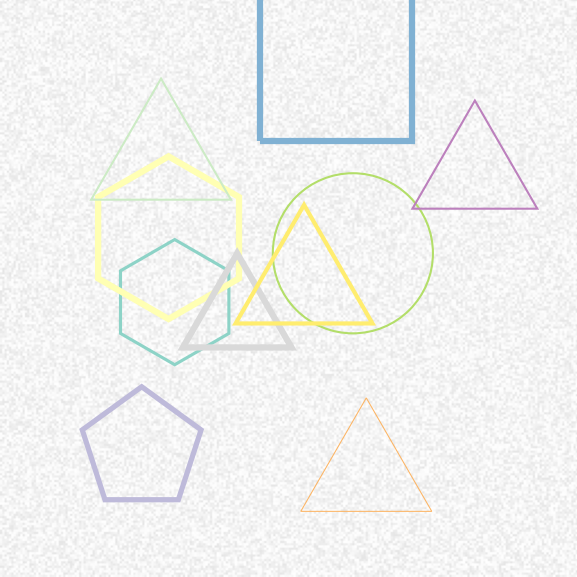[{"shape": "hexagon", "thickness": 1.5, "radius": 0.54, "center": [0.302, 0.476]}, {"shape": "hexagon", "thickness": 3, "radius": 0.7, "center": [0.292, 0.588]}, {"shape": "pentagon", "thickness": 2.5, "radius": 0.54, "center": [0.245, 0.221]}, {"shape": "square", "thickness": 3, "radius": 0.66, "center": [0.582, 0.887]}, {"shape": "triangle", "thickness": 0.5, "radius": 0.65, "center": [0.634, 0.179]}, {"shape": "circle", "thickness": 1, "radius": 0.69, "center": [0.611, 0.561]}, {"shape": "triangle", "thickness": 3, "radius": 0.54, "center": [0.411, 0.452]}, {"shape": "triangle", "thickness": 1, "radius": 0.62, "center": [0.822, 0.7]}, {"shape": "triangle", "thickness": 1, "radius": 0.7, "center": [0.279, 0.723]}, {"shape": "triangle", "thickness": 2, "radius": 0.68, "center": [0.527, 0.507]}]